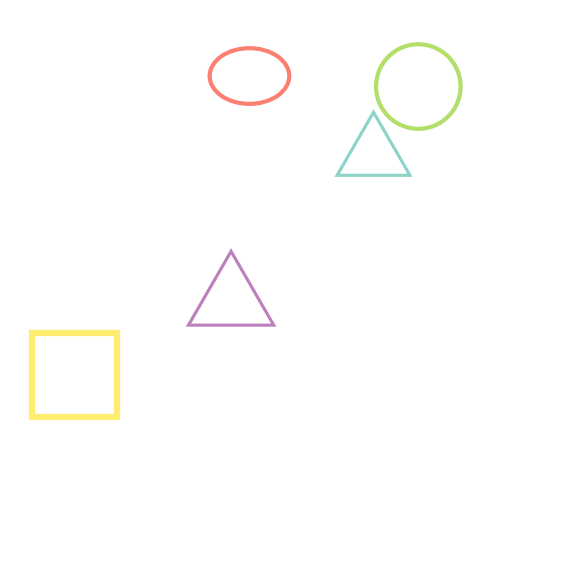[{"shape": "triangle", "thickness": 1.5, "radius": 0.36, "center": [0.647, 0.732]}, {"shape": "oval", "thickness": 2, "radius": 0.34, "center": [0.432, 0.867]}, {"shape": "circle", "thickness": 2, "radius": 0.37, "center": [0.724, 0.849]}, {"shape": "triangle", "thickness": 1.5, "radius": 0.43, "center": [0.4, 0.479]}, {"shape": "square", "thickness": 3, "radius": 0.37, "center": [0.129, 0.35]}]